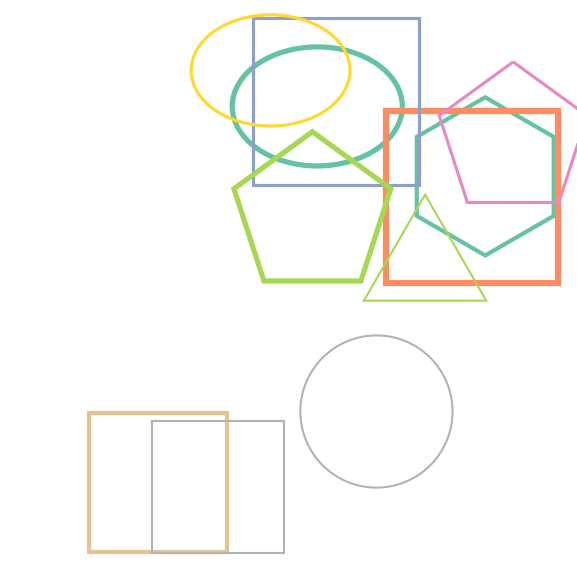[{"shape": "oval", "thickness": 2.5, "radius": 0.74, "center": [0.549, 0.815]}, {"shape": "hexagon", "thickness": 2, "radius": 0.68, "center": [0.84, 0.694]}, {"shape": "square", "thickness": 3, "radius": 0.74, "center": [0.817, 0.657]}, {"shape": "square", "thickness": 1.5, "radius": 0.72, "center": [0.582, 0.824]}, {"shape": "pentagon", "thickness": 1.5, "radius": 0.67, "center": [0.889, 0.757]}, {"shape": "triangle", "thickness": 1, "radius": 0.61, "center": [0.736, 0.54]}, {"shape": "pentagon", "thickness": 2.5, "radius": 0.71, "center": [0.541, 0.628]}, {"shape": "oval", "thickness": 1.5, "radius": 0.69, "center": [0.469, 0.877]}, {"shape": "square", "thickness": 2, "radius": 0.6, "center": [0.274, 0.163]}, {"shape": "square", "thickness": 1, "radius": 0.57, "center": [0.377, 0.156]}, {"shape": "circle", "thickness": 1, "radius": 0.66, "center": [0.652, 0.287]}]